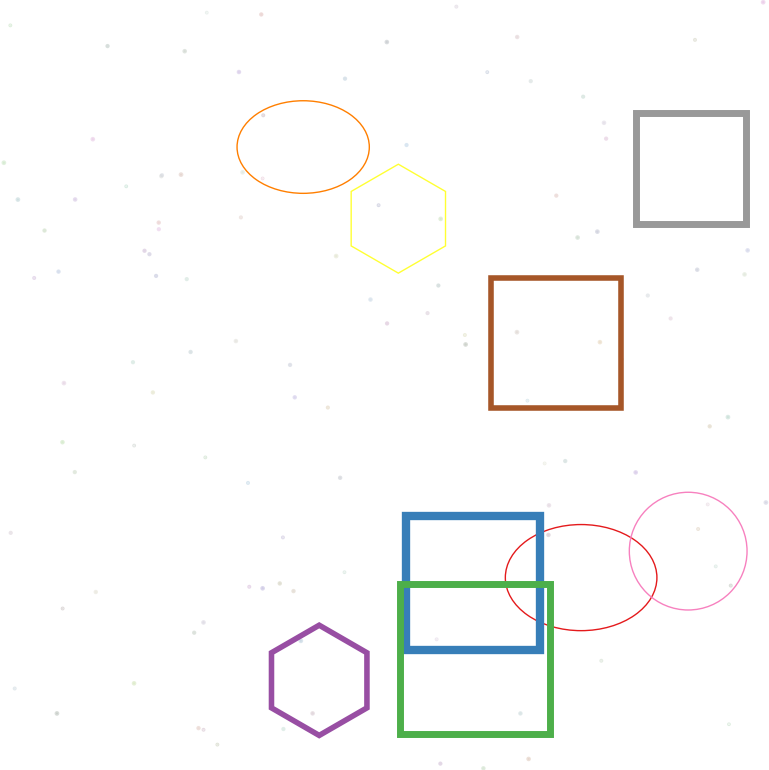[{"shape": "oval", "thickness": 0.5, "radius": 0.49, "center": [0.755, 0.25]}, {"shape": "square", "thickness": 3, "radius": 0.44, "center": [0.615, 0.243]}, {"shape": "square", "thickness": 2.5, "radius": 0.49, "center": [0.617, 0.144]}, {"shape": "hexagon", "thickness": 2, "radius": 0.36, "center": [0.415, 0.116]}, {"shape": "oval", "thickness": 0.5, "radius": 0.43, "center": [0.394, 0.809]}, {"shape": "hexagon", "thickness": 0.5, "radius": 0.35, "center": [0.517, 0.716]}, {"shape": "square", "thickness": 2, "radius": 0.42, "center": [0.722, 0.555]}, {"shape": "circle", "thickness": 0.5, "radius": 0.38, "center": [0.894, 0.284]}, {"shape": "square", "thickness": 2.5, "radius": 0.36, "center": [0.898, 0.781]}]